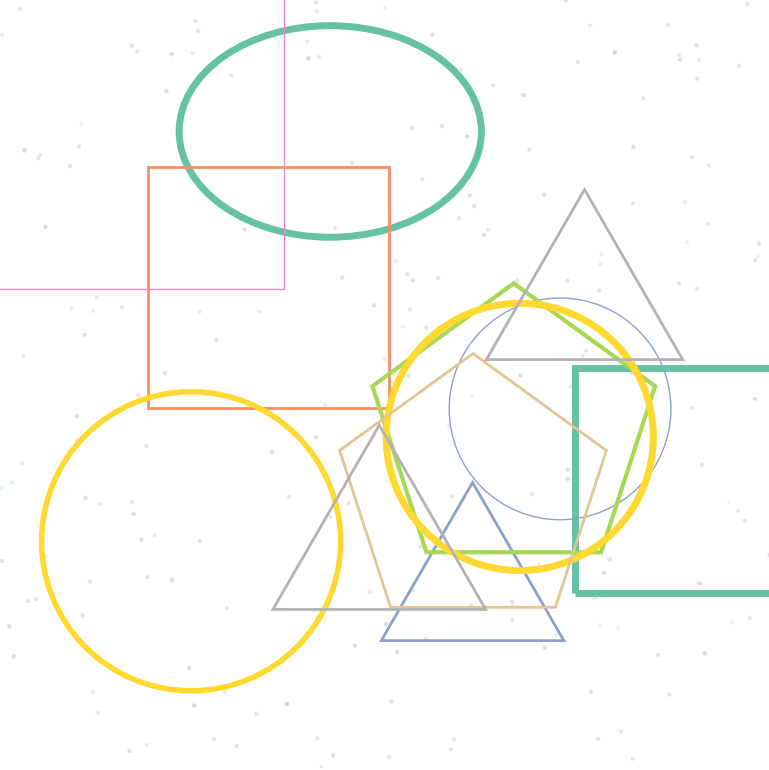[{"shape": "square", "thickness": 2.5, "radius": 0.73, "center": [0.893, 0.376]}, {"shape": "oval", "thickness": 2.5, "radius": 0.98, "center": [0.429, 0.829]}, {"shape": "square", "thickness": 1, "radius": 0.78, "center": [0.349, 0.627]}, {"shape": "circle", "thickness": 0.5, "radius": 0.72, "center": [0.727, 0.469]}, {"shape": "triangle", "thickness": 1, "radius": 0.68, "center": [0.614, 0.236]}, {"shape": "square", "thickness": 0.5, "radius": 0.96, "center": [0.177, 0.817]}, {"shape": "pentagon", "thickness": 1.5, "radius": 0.97, "center": [0.667, 0.439]}, {"shape": "circle", "thickness": 2.5, "radius": 0.87, "center": [0.675, 0.433]}, {"shape": "circle", "thickness": 2, "radius": 0.97, "center": [0.248, 0.297]}, {"shape": "pentagon", "thickness": 1, "radius": 0.91, "center": [0.614, 0.359]}, {"shape": "triangle", "thickness": 1, "radius": 0.8, "center": [0.493, 0.288]}, {"shape": "triangle", "thickness": 1, "radius": 0.74, "center": [0.759, 0.607]}]